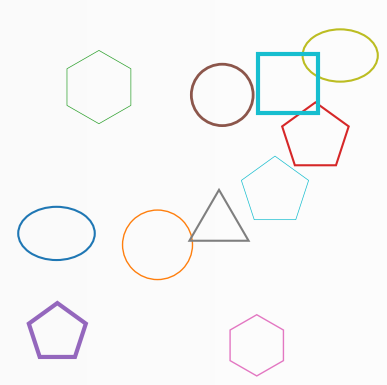[{"shape": "oval", "thickness": 1.5, "radius": 0.49, "center": [0.146, 0.394]}, {"shape": "circle", "thickness": 1, "radius": 0.45, "center": [0.407, 0.364]}, {"shape": "hexagon", "thickness": 0.5, "radius": 0.48, "center": [0.255, 0.774]}, {"shape": "pentagon", "thickness": 1.5, "radius": 0.45, "center": [0.814, 0.644]}, {"shape": "pentagon", "thickness": 3, "radius": 0.39, "center": [0.148, 0.135]}, {"shape": "circle", "thickness": 2, "radius": 0.4, "center": [0.574, 0.753]}, {"shape": "hexagon", "thickness": 1, "radius": 0.4, "center": [0.663, 0.103]}, {"shape": "triangle", "thickness": 1.5, "radius": 0.44, "center": [0.565, 0.419]}, {"shape": "oval", "thickness": 1.5, "radius": 0.49, "center": [0.878, 0.856]}, {"shape": "square", "thickness": 3, "radius": 0.38, "center": [0.743, 0.783]}, {"shape": "pentagon", "thickness": 0.5, "radius": 0.46, "center": [0.71, 0.503]}]